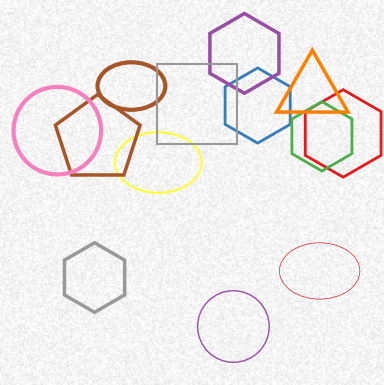[{"shape": "hexagon", "thickness": 2, "radius": 0.57, "center": [0.891, 0.653]}, {"shape": "oval", "thickness": 0.5, "radius": 0.52, "center": [0.83, 0.296]}, {"shape": "hexagon", "thickness": 2, "radius": 0.49, "center": [0.669, 0.726]}, {"shape": "hexagon", "thickness": 2, "radius": 0.45, "center": [0.836, 0.646]}, {"shape": "hexagon", "thickness": 2.5, "radius": 0.52, "center": [0.635, 0.861]}, {"shape": "circle", "thickness": 1, "radius": 0.46, "center": [0.606, 0.152]}, {"shape": "triangle", "thickness": 2.5, "radius": 0.54, "center": [0.811, 0.762]}, {"shape": "oval", "thickness": 1.5, "radius": 0.56, "center": [0.411, 0.578]}, {"shape": "oval", "thickness": 3, "radius": 0.44, "center": [0.341, 0.777]}, {"shape": "pentagon", "thickness": 2.5, "radius": 0.58, "center": [0.254, 0.639]}, {"shape": "circle", "thickness": 3, "radius": 0.57, "center": [0.149, 0.661]}, {"shape": "hexagon", "thickness": 2.5, "radius": 0.45, "center": [0.246, 0.279]}, {"shape": "square", "thickness": 1.5, "radius": 0.52, "center": [0.511, 0.731]}]